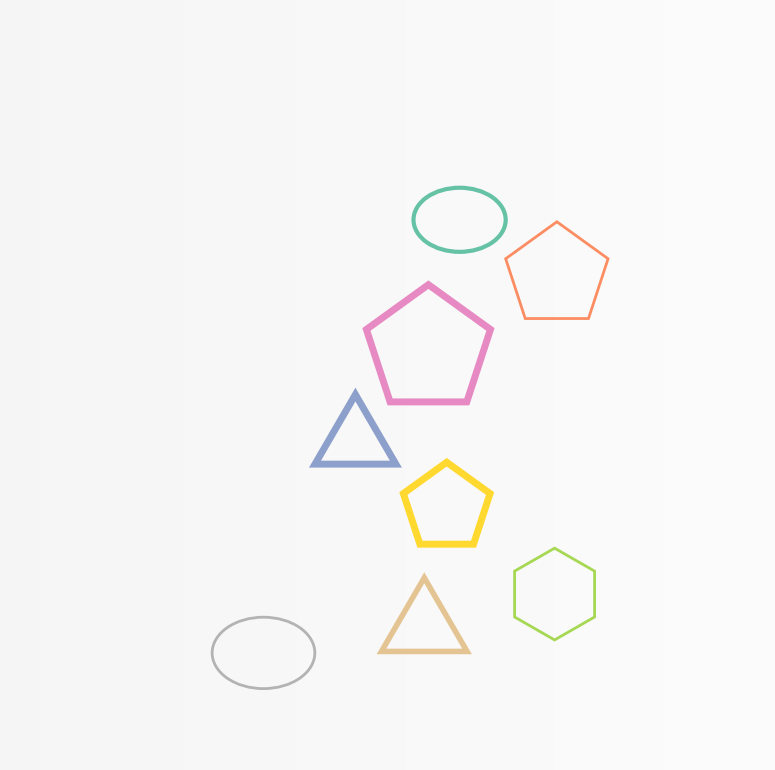[{"shape": "oval", "thickness": 1.5, "radius": 0.3, "center": [0.593, 0.715]}, {"shape": "pentagon", "thickness": 1, "radius": 0.35, "center": [0.719, 0.643]}, {"shape": "triangle", "thickness": 2.5, "radius": 0.3, "center": [0.459, 0.427]}, {"shape": "pentagon", "thickness": 2.5, "radius": 0.42, "center": [0.553, 0.546]}, {"shape": "hexagon", "thickness": 1, "radius": 0.3, "center": [0.716, 0.229]}, {"shape": "pentagon", "thickness": 2.5, "radius": 0.29, "center": [0.576, 0.341]}, {"shape": "triangle", "thickness": 2, "radius": 0.32, "center": [0.547, 0.186]}, {"shape": "oval", "thickness": 1, "radius": 0.33, "center": [0.34, 0.152]}]